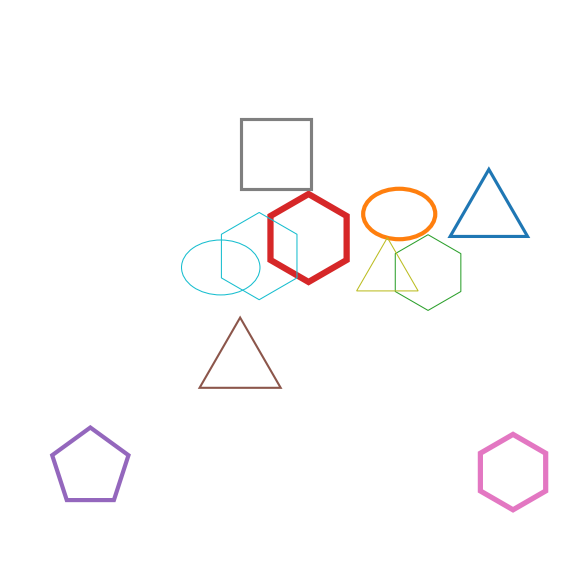[{"shape": "triangle", "thickness": 1.5, "radius": 0.39, "center": [0.847, 0.628]}, {"shape": "oval", "thickness": 2, "radius": 0.31, "center": [0.691, 0.629]}, {"shape": "hexagon", "thickness": 0.5, "radius": 0.33, "center": [0.741, 0.527]}, {"shape": "hexagon", "thickness": 3, "radius": 0.38, "center": [0.534, 0.587]}, {"shape": "pentagon", "thickness": 2, "radius": 0.35, "center": [0.156, 0.189]}, {"shape": "triangle", "thickness": 1, "radius": 0.41, "center": [0.416, 0.368]}, {"shape": "hexagon", "thickness": 2.5, "radius": 0.33, "center": [0.888, 0.182]}, {"shape": "square", "thickness": 1.5, "radius": 0.3, "center": [0.477, 0.732]}, {"shape": "triangle", "thickness": 0.5, "radius": 0.31, "center": [0.671, 0.526]}, {"shape": "hexagon", "thickness": 0.5, "radius": 0.38, "center": [0.449, 0.556]}, {"shape": "oval", "thickness": 0.5, "radius": 0.34, "center": [0.382, 0.536]}]